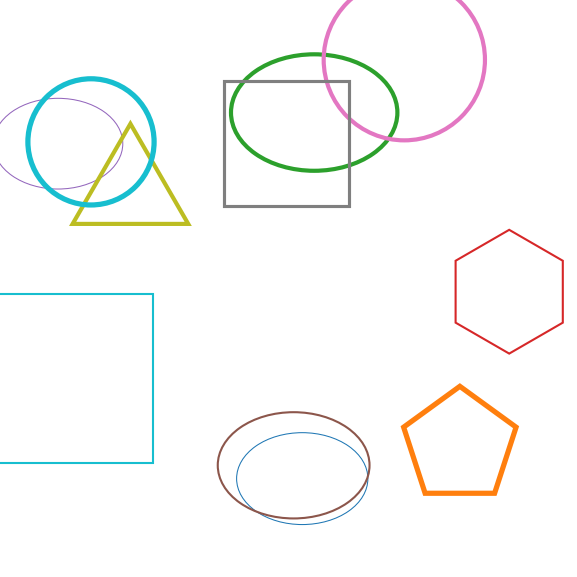[{"shape": "oval", "thickness": 0.5, "radius": 0.57, "center": [0.523, 0.17]}, {"shape": "pentagon", "thickness": 2.5, "radius": 0.51, "center": [0.796, 0.228]}, {"shape": "oval", "thickness": 2, "radius": 0.72, "center": [0.544, 0.804]}, {"shape": "hexagon", "thickness": 1, "radius": 0.54, "center": [0.882, 0.494]}, {"shape": "oval", "thickness": 0.5, "radius": 0.56, "center": [0.1, 0.75]}, {"shape": "oval", "thickness": 1, "radius": 0.66, "center": [0.508, 0.193]}, {"shape": "circle", "thickness": 2, "radius": 0.7, "center": [0.7, 0.896]}, {"shape": "square", "thickness": 1.5, "radius": 0.54, "center": [0.497, 0.751]}, {"shape": "triangle", "thickness": 2, "radius": 0.58, "center": [0.226, 0.669]}, {"shape": "circle", "thickness": 2.5, "radius": 0.55, "center": [0.158, 0.753]}, {"shape": "square", "thickness": 1, "radius": 0.73, "center": [0.119, 0.344]}]